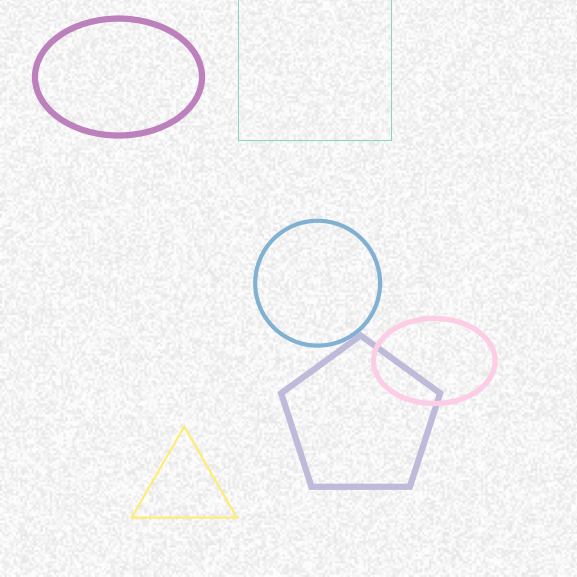[{"shape": "square", "thickness": 0.5, "radius": 0.66, "center": [0.545, 0.889]}, {"shape": "pentagon", "thickness": 3, "radius": 0.72, "center": [0.625, 0.273]}, {"shape": "circle", "thickness": 2, "radius": 0.54, "center": [0.55, 0.509]}, {"shape": "oval", "thickness": 2.5, "radius": 0.53, "center": [0.752, 0.374]}, {"shape": "oval", "thickness": 3, "radius": 0.72, "center": [0.205, 0.866]}, {"shape": "triangle", "thickness": 1, "radius": 0.53, "center": [0.319, 0.155]}]